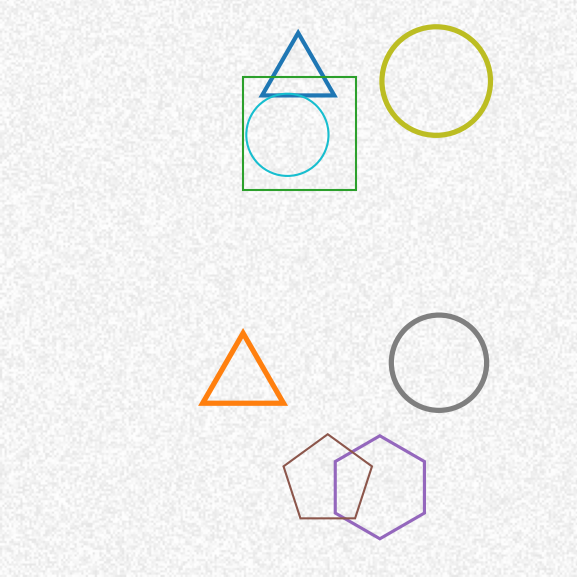[{"shape": "triangle", "thickness": 2, "radius": 0.36, "center": [0.516, 0.87]}, {"shape": "triangle", "thickness": 2.5, "radius": 0.4, "center": [0.421, 0.341]}, {"shape": "square", "thickness": 1, "radius": 0.49, "center": [0.519, 0.767]}, {"shape": "hexagon", "thickness": 1.5, "radius": 0.45, "center": [0.658, 0.155]}, {"shape": "pentagon", "thickness": 1, "radius": 0.4, "center": [0.568, 0.167]}, {"shape": "circle", "thickness": 2.5, "radius": 0.41, "center": [0.76, 0.371]}, {"shape": "circle", "thickness": 2.5, "radius": 0.47, "center": [0.755, 0.859]}, {"shape": "circle", "thickness": 1, "radius": 0.36, "center": [0.498, 0.766]}]